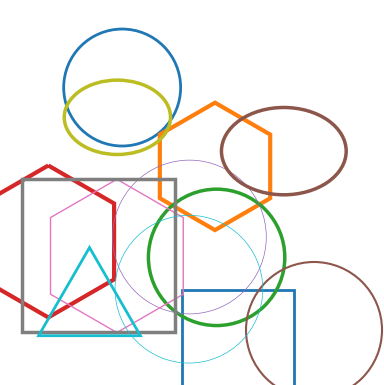[{"shape": "circle", "thickness": 2, "radius": 0.76, "center": [0.317, 0.773]}, {"shape": "square", "thickness": 2, "radius": 0.73, "center": [0.618, 0.102]}, {"shape": "hexagon", "thickness": 3, "radius": 0.83, "center": [0.558, 0.568]}, {"shape": "circle", "thickness": 2.5, "radius": 0.89, "center": [0.563, 0.332]}, {"shape": "hexagon", "thickness": 3, "radius": 0.99, "center": [0.125, 0.373]}, {"shape": "circle", "thickness": 0.5, "radius": 1.0, "center": [0.492, 0.384]}, {"shape": "oval", "thickness": 2.5, "radius": 0.81, "center": [0.737, 0.607]}, {"shape": "circle", "thickness": 1.5, "radius": 0.88, "center": [0.816, 0.143]}, {"shape": "hexagon", "thickness": 1, "radius": 1.0, "center": [0.304, 0.335]}, {"shape": "square", "thickness": 2.5, "radius": 0.99, "center": [0.256, 0.336]}, {"shape": "oval", "thickness": 2.5, "radius": 0.69, "center": [0.305, 0.695]}, {"shape": "triangle", "thickness": 2, "radius": 0.76, "center": [0.232, 0.204]}, {"shape": "circle", "thickness": 0.5, "radius": 0.96, "center": [0.491, 0.249]}]